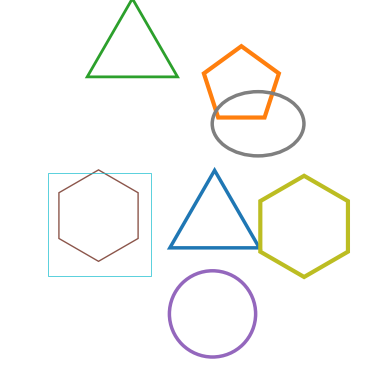[{"shape": "triangle", "thickness": 2.5, "radius": 0.67, "center": [0.557, 0.423]}, {"shape": "pentagon", "thickness": 3, "radius": 0.51, "center": [0.627, 0.778]}, {"shape": "triangle", "thickness": 2, "radius": 0.68, "center": [0.344, 0.868]}, {"shape": "circle", "thickness": 2.5, "radius": 0.56, "center": [0.552, 0.185]}, {"shape": "hexagon", "thickness": 1, "radius": 0.59, "center": [0.256, 0.44]}, {"shape": "oval", "thickness": 2.5, "radius": 0.6, "center": [0.67, 0.679]}, {"shape": "hexagon", "thickness": 3, "radius": 0.66, "center": [0.79, 0.412]}, {"shape": "square", "thickness": 0.5, "radius": 0.67, "center": [0.258, 0.417]}]